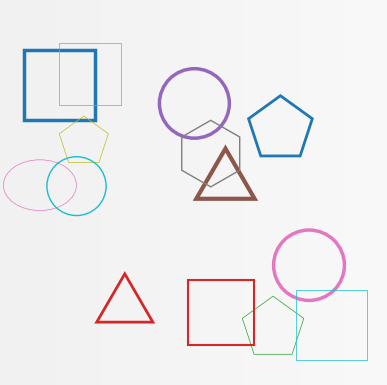[{"shape": "square", "thickness": 2.5, "radius": 0.46, "center": [0.154, 0.779]}, {"shape": "pentagon", "thickness": 2, "radius": 0.43, "center": [0.724, 0.665]}, {"shape": "square", "thickness": 0.5, "radius": 0.4, "center": [0.232, 0.809]}, {"shape": "pentagon", "thickness": 0.5, "radius": 0.42, "center": [0.705, 0.147]}, {"shape": "triangle", "thickness": 2, "radius": 0.42, "center": [0.322, 0.205]}, {"shape": "square", "thickness": 1.5, "radius": 0.43, "center": [0.57, 0.188]}, {"shape": "circle", "thickness": 2.5, "radius": 0.45, "center": [0.502, 0.731]}, {"shape": "triangle", "thickness": 3, "radius": 0.43, "center": [0.582, 0.527]}, {"shape": "oval", "thickness": 0.5, "radius": 0.47, "center": [0.103, 0.519]}, {"shape": "circle", "thickness": 2.5, "radius": 0.46, "center": [0.797, 0.311]}, {"shape": "hexagon", "thickness": 1, "radius": 0.43, "center": [0.544, 0.601]}, {"shape": "pentagon", "thickness": 0.5, "radius": 0.33, "center": [0.216, 0.632]}, {"shape": "circle", "thickness": 1, "radius": 0.38, "center": [0.197, 0.517]}, {"shape": "square", "thickness": 0.5, "radius": 0.46, "center": [0.855, 0.155]}]